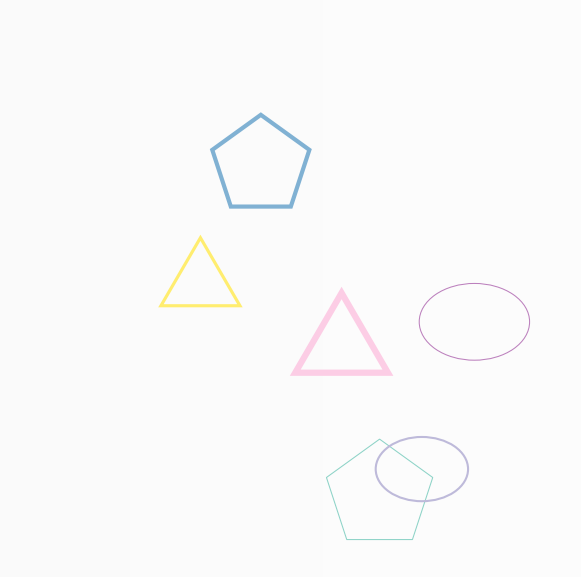[{"shape": "pentagon", "thickness": 0.5, "radius": 0.48, "center": [0.653, 0.143]}, {"shape": "oval", "thickness": 1, "radius": 0.4, "center": [0.726, 0.187]}, {"shape": "pentagon", "thickness": 2, "radius": 0.44, "center": [0.449, 0.712]}, {"shape": "triangle", "thickness": 3, "radius": 0.46, "center": [0.588, 0.4]}, {"shape": "oval", "thickness": 0.5, "radius": 0.47, "center": [0.816, 0.442]}, {"shape": "triangle", "thickness": 1.5, "radius": 0.39, "center": [0.345, 0.509]}]